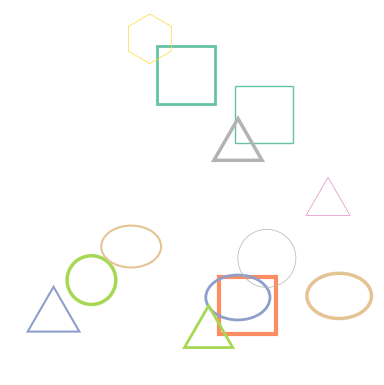[{"shape": "square", "thickness": 1, "radius": 0.37, "center": [0.685, 0.702]}, {"shape": "square", "thickness": 2, "radius": 0.38, "center": [0.482, 0.804]}, {"shape": "square", "thickness": 3, "radius": 0.37, "center": [0.643, 0.207]}, {"shape": "triangle", "thickness": 1.5, "radius": 0.39, "center": [0.139, 0.177]}, {"shape": "oval", "thickness": 2, "radius": 0.42, "center": [0.618, 0.227]}, {"shape": "triangle", "thickness": 0.5, "radius": 0.33, "center": [0.852, 0.474]}, {"shape": "circle", "thickness": 2.5, "radius": 0.32, "center": [0.238, 0.272]}, {"shape": "triangle", "thickness": 2, "radius": 0.36, "center": [0.542, 0.133]}, {"shape": "hexagon", "thickness": 0.5, "radius": 0.32, "center": [0.389, 0.899]}, {"shape": "oval", "thickness": 2.5, "radius": 0.42, "center": [0.881, 0.231]}, {"shape": "oval", "thickness": 1.5, "radius": 0.39, "center": [0.341, 0.36]}, {"shape": "triangle", "thickness": 2.5, "radius": 0.36, "center": [0.618, 0.62]}, {"shape": "circle", "thickness": 0.5, "radius": 0.38, "center": [0.693, 0.329]}]